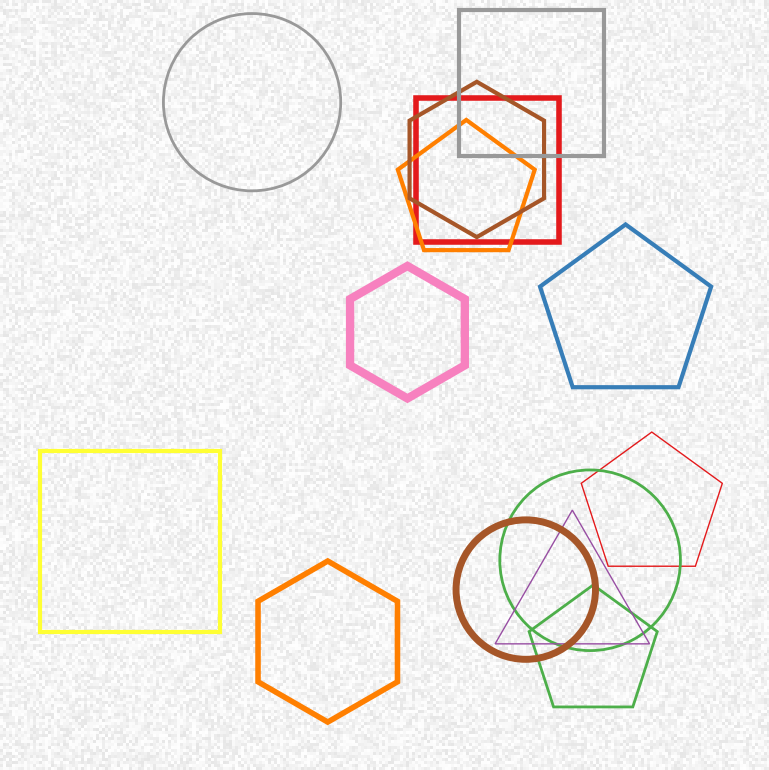[{"shape": "square", "thickness": 2, "radius": 0.46, "center": [0.633, 0.779]}, {"shape": "pentagon", "thickness": 0.5, "radius": 0.48, "center": [0.846, 0.343]}, {"shape": "pentagon", "thickness": 1.5, "radius": 0.58, "center": [0.812, 0.592]}, {"shape": "pentagon", "thickness": 1, "radius": 0.44, "center": [0.77, 0.153]}, {"shape": "circle", "thickness": 1, "radius": 0.59, "center": [0.766, 0.272]}, {"shape": "triangle", "thickness": 0.5, "radius": 0.58, "center": [0.743, 0.222]}, {"shape": "pentagon", "thickness": 1.5, "radius": 0.47, "center": [0.606, 0.751]}, {"shape": "hexagon", "thickness": 2, "radius": 0.52, "center": [0.426, 0.167]}, {"shape": "square", "thickness": 1.5, "radius": 0.59, "center": [0.169, 0.297]}, {"shape": "hexagon", "thickness": 1.5, "radius": 0.5, "center": [0.619, 0.793]}, {"shape": "circle", "thickness": 2.5, "radius": 0.45, "center": [0.683, 0.234]}, {"shape": "hexagon", "thickness": 3, "radius": 0.43, "center": [0.529, 0.569]}, {"shape": "square", "thickness": 1.5, "radius": 0.47, "center": [0.69, 0.892]}, {"shape": "circle", "thickness": 1, "radius": 0.58, "center": [0.327, 0.867]}]